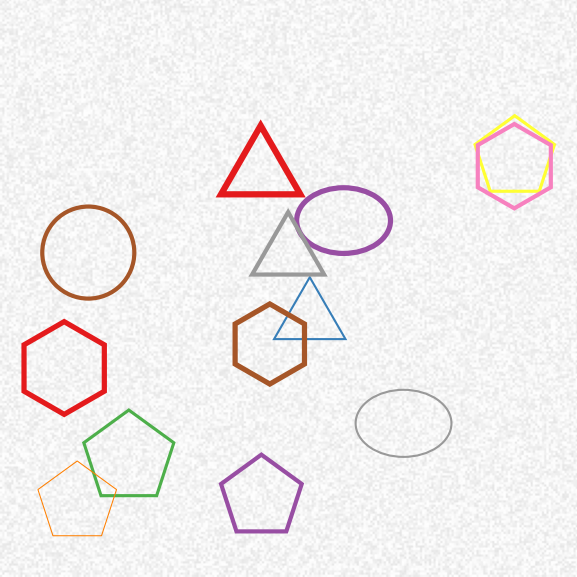[{"shape": "hexagon", "thickness": 2.5, "radius": 0.4, "center": [0.111, 0.362]}, {"shape": "triangle", "thickness": 3, "radius": 0.4, "center": [0.451, 0.702]}, {"shape": "triangle", "thickness": 1, "radius": 0.36, "center": [0.536, 0.448]}, {"shape": "pentagon", "thickness": 1.5, "radius": 0.41, "center": [0.223, 0.207]}, {"shape": "pentagon", "thickness": 2, "radius": 0.37, "center": [0.453, 0.138]}, {"shape": "oval", "thickness": 2.5, "radius": 0.41, "center": [0.595, 0.617]}, {"shape": "pentagon", "thickness": 0.5, "radius": 0.36, "center": [0.134, 0.129]}, {"shape": "pentagon", "thickness": 1.5, "radius": 0.36, "center": [0.891, 0.727]}, {"shape": "circle", "thickness": 2, "radius": 0.4, "center": [0.153, 0.562]}, {"shape": "hexagon", "thickness": 2.5, "radius": 0.35, "center": [0.467, 0.403]}, {"shape": "hexagon", "thickness": 2, "radius": 0.37, "center": [0.891, 0.711]}, {"shape": "oval", "thickness": 1, "radius": 0.41, "center": [0.699, 0.266]}, {"shape": "triangle", "thickness": 2, "radius": 0.36, "center": [0.499, 0.56]}]